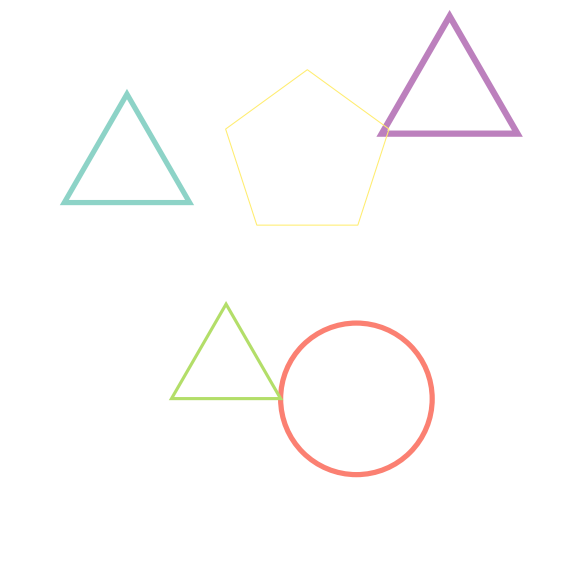[{"shape": "triangle", "thickness": 2.5, "radius": 0.63, "center": [0.22, 0.711]}, {"shape": "circle", "thickness": 2.5, "radius": 0.66, "center": [0.617, 0.308]}, {"shape": "triangle", "thickness": 1.5, "radius": 0.55, "center": [0.391, 0.363]}, {"shape": "triangle", "thickness": 3, "radius": 0.68, "center": [0.779, 0.835]}, {"shape": "pentagon", "thickness": 0.5, "radius": 0.74, "center": [0.532, 0.73]}]